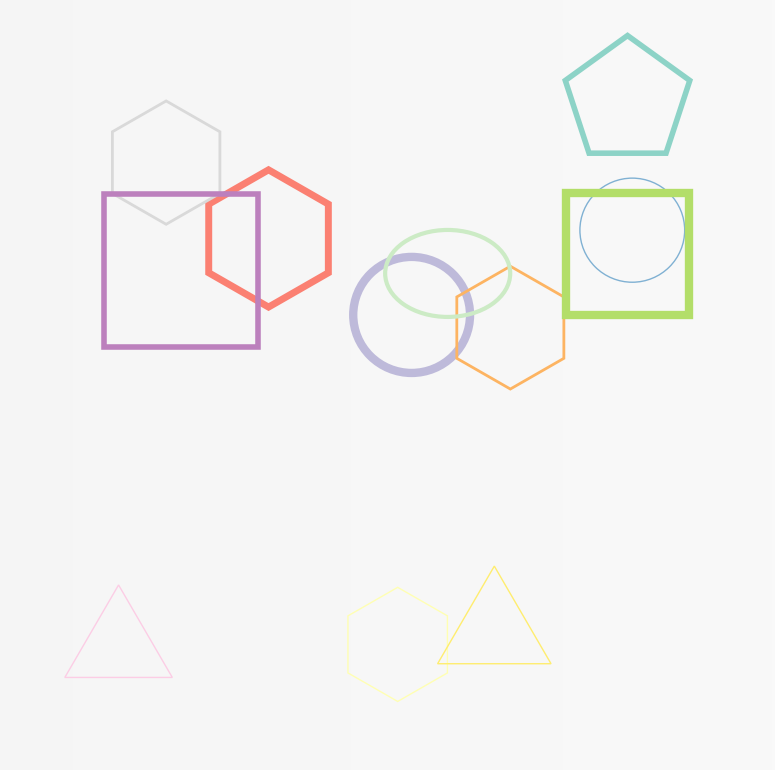[{"shape": "pentagon", "thickness": 2, "radius": 0.42, "center": [0.81, 0.869]}, {"shape": "hexagon", "thickness": 0.5, "radius": 0.37, "center": [0.513, 0.163]}, {"shape": "circle", "thickness": 3, "radius": 0.38, "center": [0.531, 0.591]}, {"shape": "hexagon", "thickness": 2.5, "radius": 0.45, "center": [0.346, 0.69]}, {"shape": "circle", "thickness": 0.5, "radius": 0.34, "center": [0.816, 0.701]}, {"shape": "hexagon", "thickness": 1, "radius": 0.4, "center": [0.659, 0.575]}, {"shape": "square", "thickness": 3, "radius": 0.4, "center": [0.81, 0.67]}, {"shape": "triangle", "thickness": 0.5, "radius": 0.4, "center": [0.153, 0.16]}, {"shape": "hexagon", "thickness": 1, "radius": 0.4, "center": [0.214, 0.789]}, {"shape": "square", "thickness": 2, "radius": 0.5, "center": [0.233, 0.649]}, {"shape": "oval", "thickness": 1.5, "radius": 0.4, "center": [0.578, 0.645]}, {"shape": "triangle", "thickness": 0.5, "radius": 0.42, "center": [0.638, 0.18]}]